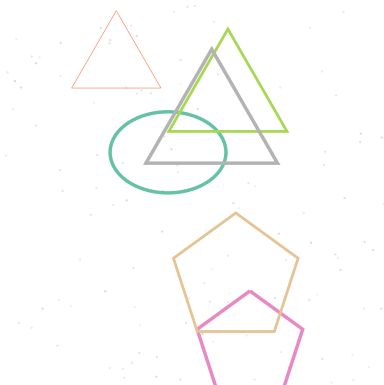[{"shape": "oval", "thickness": 2.5, "radius": 0.75, "center": [0.436, 0.604]}, {"shape": "triangle", "thickness": 0.5, "radius": 0.67, "center": [0.302, 0.838]}, {"shape": "pentagon", "thickness": 2.5, "radius": 0.72, "center": [0.649, 0.1]}, {"shape": "triangle", "thickness": 2, "radius": 0.89, "center": [0.592, 0.747]}, {"shape": "pentagon", "thickness": 2, "radius": 0.85, "center": [0.612, 0.277]}, {"shape": "triangle", "thickness": 2.5, "radius": 0.99, "center": [0.55, 0.675]}]